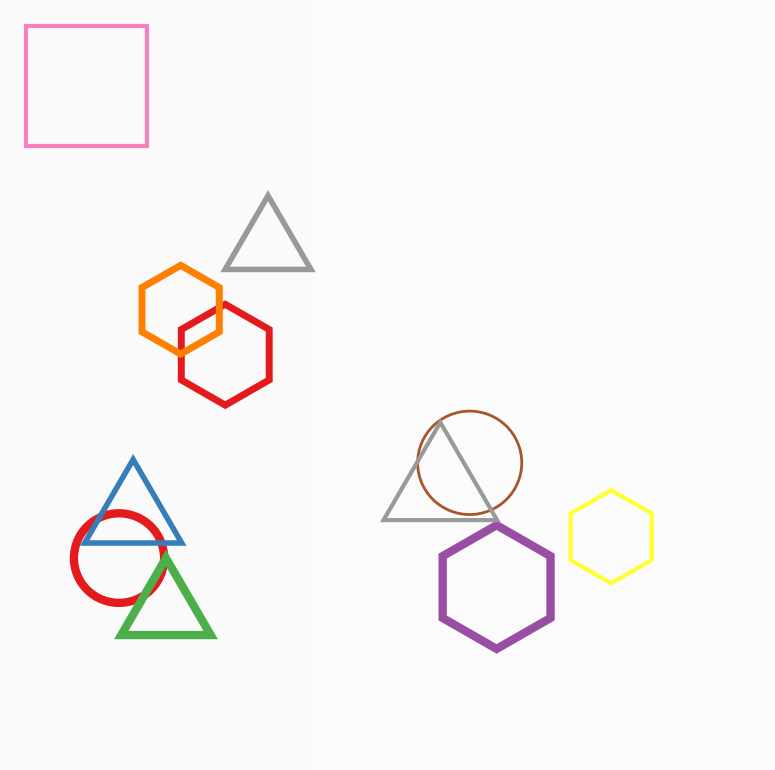[{"shape": "circle", "thickness": 3, "radius": 0.29, "center": [0.154, 0.275]}, {"shape": "hexagon", "thickness": 2.5, "radius": 0.33, "center": [0.291, 0.539]}, {"shape": "triangle", "thickness": 2, "radius": 0.36, "center": [0.172, 0.331]}, {"shape": "triangle", "thickness": 3, "radius": 0.33, "center": [0.214, 0.209]}, {"shape": "hexagon", "thickness": 3, "radius": 0.4, "center": [0.641, 0.238]}, {"shape": "hexagon", "thickness": 2.5, "radius": 0.29, "center": [0.233, 0.598]}, {"shape": "hexagon", "thickness": 1.5, "radius": 0.3, "center": [0.789, 0.303]}, {"shape": "circle", "thickness": 1, "radius": 0.34, "center": [0.606, 0.399]}, {"shape": "square", "thickness": 1.5, "radius": 0.39, "center": [0.111, 0.888]}, {"shape": "triangle", "thickness": 1.5, "radius": 0.42, "center": [0.568, 0.367]}, {"shape": "triangle", "thickness": 2, "radius": 0.32, "center": [0.346, 0.682]}]